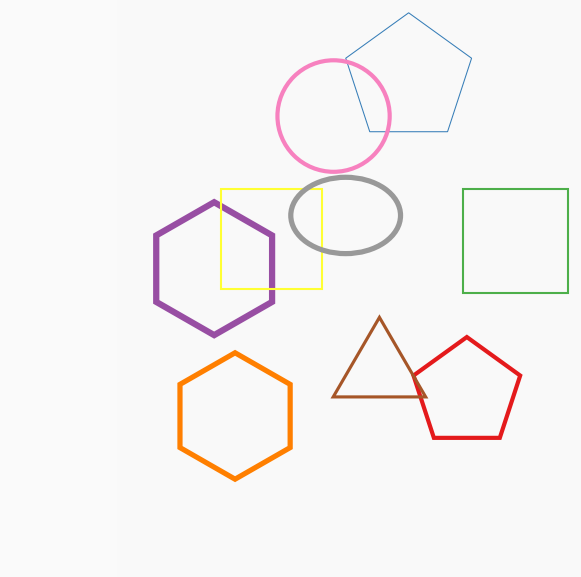[{"shape": "pentagon", "thickness": 2, "radius": 0.48, "center": [0.803, 0.319]}, {"shape": "pentagon", "thickness": 0.5, "radius": 0.57, "center": [0.703, 0.863]}, {"shape": "square", "thickness": 1, "radius": 0.45, "center": [0.888, 0.582]}, {"shape": "hexagon", "thickness": 3, "radius": 0.58, "center": [0.368, 0.534]}, {"shape": "hexagon", "thickness": 2.5, "radius": 0.55, "center": [0.404, 0.279]}, {"shape": "square", "thickness": 1, "radius": 0.43, "center": [0.467, 0.586]}, {"shape": "triangle", "thickness": 1.5, "radius": 0.46, "center": [0.653, 0.358]}, {"shape": "circle", "thickness": 2, "radius": 0.48, "center": [0.574, 0.798]}, {"shape": "oval", "thickness": 2.5, "radius": 0.47, "center": [0.595, 0.626]}]